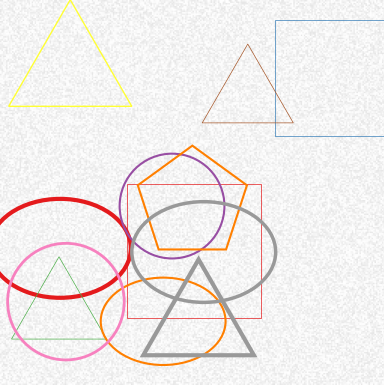[{"shape": "square", "thickness": 0.5, "radius": 0.87, "center": [0.505, 0.348]}, {"shape": "oval", "thickness": 3, "radius": 0.92, "center": [0.156, 0.355]}, {"shape": "square", "thickness": 0.5, "radius": 0.75, "center": [0.865, 0.798]}, {"shape": "triangle", "thickness": 0.5, "radius": 0.71, "center": [0.153, 0.191]}, {"shape": "circle", "thickness": 1.5, "radius": 0.68, "center": [0.447, 0.465]}, {"shape": "pentagon", "thickness": 1.5, "radius": 0.75, "center": [0.5, 0.473]}, {"shape": "oval", "thickness": 1.5, "radius": 0.81, "center": [0.424, 0.165]}, {"shape": "triangle", "thickness": 1, "radius": 0.92, "center": [0.182, 0.816]}, {"shape": "triangle", "thickness": 0.5, "radius": 0.68, "center": [0.644, 0.749]}, {"shape": "circle", "thickness": 2, "radius": 0.76, "center": [0.171, 0.217]}, {"shape": "oval", "thickness": 2.5, "radius": 0.93, "center": [0.529, 0.345]}, {"shape": "triangle", "thickness": 3, "radius": 0.83, "center": [0.516, 0.16]}]